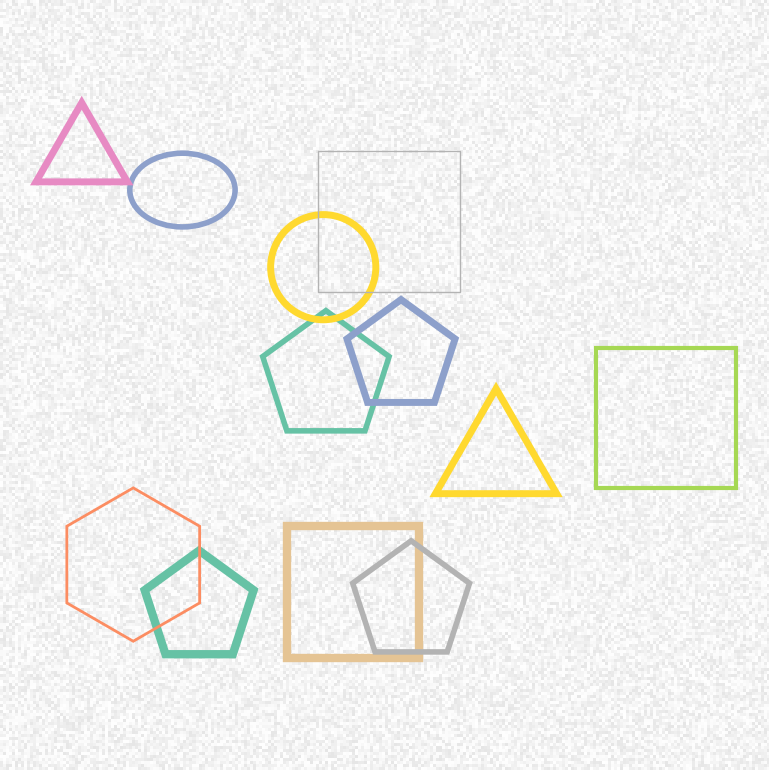[{"shape": "pentagon", "thickness": 2, "radius": 0.43, "center": [0.423, 0.51]}, {"shape": "pentagon", "thickness": 3, "radius": 0.37, "center": [0.259, 0.211]}, {"shape": "hexagon", "thickness": 1, "radius": 0.5, "center": [0.173, 0.267]}, {"shape": "oval", "thickness": 2, "radius": 0.34, "center": [0.237, 0.753]}, {"shape": "pentagon", "thickness": 2.5, "radius": 0.37, "center": [0.521, 0.537]}, {"shape": "triangle", "thickness": 2.5, "radius": 0.34, "center": [0.106, 0.798]}, {"shape": "square", "thickness": 1.5, "radius": 0.45, "center": [0.865, 0.457]}, {"shape": "circle", "thickness": 2.5, "radius": 0.34, "center": [0.42, 0.653]}, {"shape": "triangle", "thickness": 2.5, "radius": 0.45, "center": [0.644, 0.404]}, {"shape": "square", "thickness": 3, "radius": 0.43, "center": [0.458, 0.232]}, {"shape": "square", "thickness": 0.5, "radius": 0.46, "center": [0.505, 0.713]}, {"shape": "pentagon", "thickness": 2, "radius": 0.4, "center": [0.534, 0.218]}]